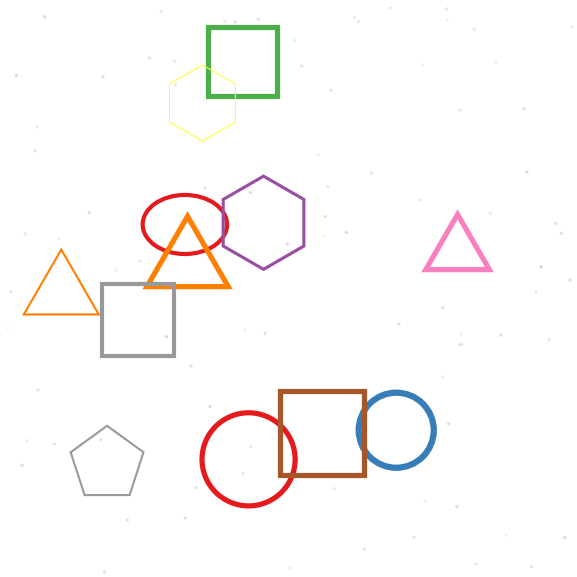[{"shape": "circle", "thickness": 2.5, "radius": 0.4, "center": [0.43, 0.204]}, {"shape": "oval", "thickness": 2, "radius": 0.37, "center": [0.32, 0.61]}, {"shape": "circle", "thickness": 3, "radius": 0.32, "center": [0.686, 0.254]}, {"shape": "square", "thickness": 2.5, "radius": 0.3, "center": [0.42, 0.893]}, {"shape": "hexagon", "thickness": 1.5, "radius": 0.4, "center": [0.456, 0.613]}, {"shape": "triangle", "thickness": 1, "radius": 0.37, "center": [0.106, 0.492]}, {"shape": "triangle", "thickness": 2.5, "radius": 0.41, "center": [0.325, 0.543]}, {"shape": "hexagon", "thickness": 0.5, "radius": 0.33, "center": [0.351, 0.821]}, {"shape": "square", "thickness": 2.5, "radius": 0.36, "center": [0.558, 0.25]}, {"shape": "triangle", "thickness": 2.5, "radius": 0.32, "center": [0.792, 0.564]}, {"shape": "pentagon", "thickness": 1, "radius": 0.33, "center": [0.185, 0.195]}, {"shape": "square", "thickness": 2, "radius": 0.31, "center": [0.239, 0.445]}]